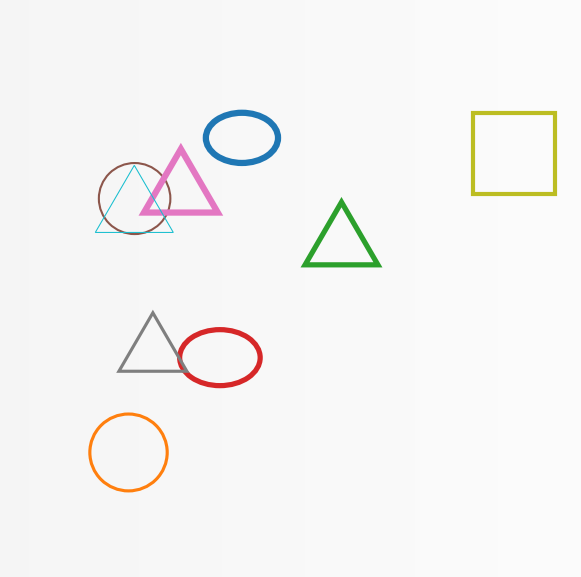[{"shape": "oval", "thickness": 3, "radius": 0.31, "center": [0.416, 0.76]}, {"shape": "circle", "thickness": 1.5, "radius": 0.33, "center": [0.221, 0.216]}, {"shape": "triangle", "thickness": 2.5, "radius": 0.36, "center": [0.588, 0.577]}, {"shape": "oval", "thickness": 2.5, "radius": 0.35, "center": [0.378, 0.38]}, {"shape": "circle", "thickness": 1, "radius": 0.31, "center": [0.232, 0.655]}, {"shape": "triangle", "thickness": 3, "radius": 0.37, "center": [0.311, 0.668]}, {"shape": "triangle", "thickness": 1.5, "radius": 0.34, "center": [0.263, 0.39]}, {"shape": "square", "thickness": 2, "radius": 0.35, "center": [0.884, 0.733]}, {"shape": "triangle", "thickness": 0.5, "radius": 0.39, "center": [0.231, 0.635]}]